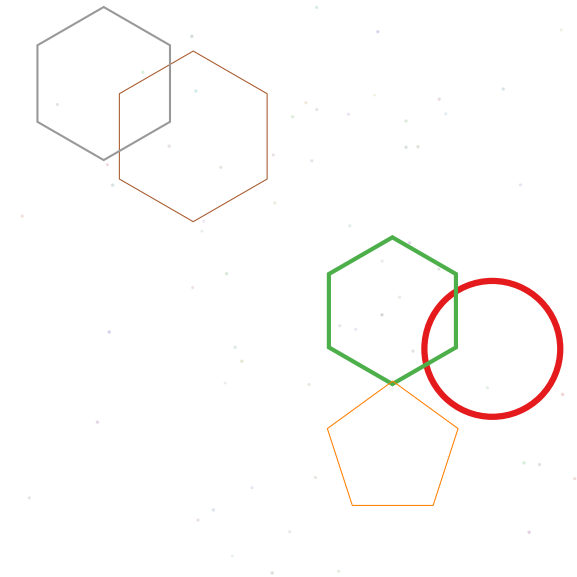[{"shape": "circle", "thickness": 3, "radius": 0.59, "center": [0.852, 0.395]}, {"shape": "hexagon", "thickness": 2, "radius": 0.64, "center": [0.68, 0.461]}, {"shape": "pentagon", "thickness": 0.5, "radius": 0.6, "center": [0.68, 0.22]}, {"shape": "hexagon", "thickness": 0.5, "radius": 0.74, "center": [0.335, 0.763]}, {"shape": "hexagon", "thickness": 1, "radius": 0.66, "center": [0.18, 0.854]}]